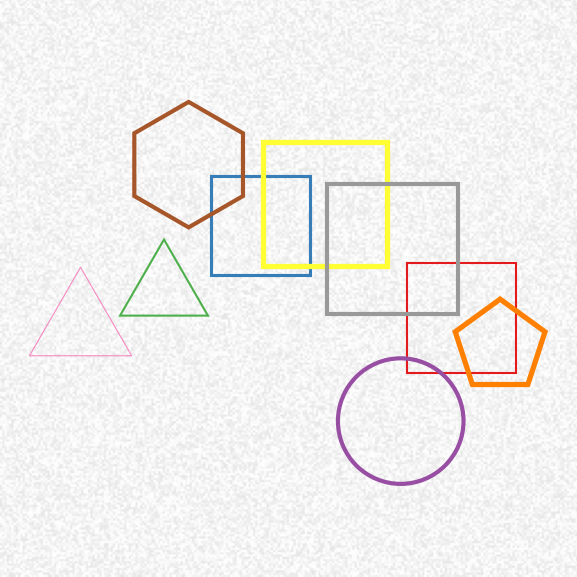[{"shape": "square", "thickness": 1, "radius": 0.47, "center": [0.799, 0.449]}, {"shape": "square", "thickness": 1.5, "radius": 0.43, "center": [0.451, 0.609]}, {"shape": "triangle", "thickness": 1, "radius": 0.44, "center": [0.284, 0.497]}, {"shape": "circle", "thickness": 2, "radius": 0.54, "center": [0.694, 0.27]}, {"shape": "pentagon", "thickness": 2.5, "radius": 0.41, "center": [0.866, 0.399]}, {"shape": "square", "thickness": 2.5, "radius": 0.54, "center": [0.563, 0.646]}, {"shape": "hexagon", "thickness": 2, "radius": 0.54, "center": [0.327, 0.714]}, {"shape": "triangle", "thickness": 0.5, "radius": 0.51, "center": [0.14, 0.434]}, {"shape": "square", "thickness": 2, "radius": 0.56, "center": [0.679, 0.568]}]